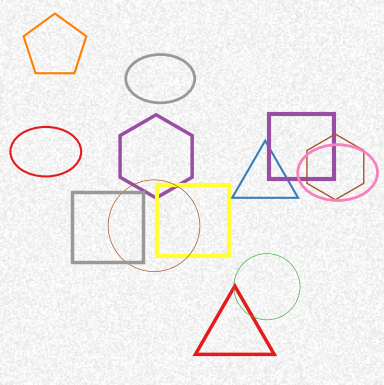[{"shape": "triangle", "thickness": 2.5, "radius": 0.59, "center": [0.61, 0.139]}, {"shape": "oval", "thickness": 1.5, "radius": 0.46, "center": [0.119, 0.606]}, {"shape": "triangle", "thickness": 1.5, "radius": 0.49, "center": [0.689, 0.536]}, {"shape": "circle", "thickness": 0.5, "radius": 0.43, "center": [0.693, 0.255]}, {"shape": "hexagon", "thickness": 2.5, "radius": 0.54, "center": [0.405, 0.594]}, {"shape": "square", "thickness": 3, "radius": 0.42, "center": [0.784, 0.619]}, {"shape": "pentagon", "thickness": 1.5, "radius": 0.43, "center": [0.143, 0.879]}, {"shape": "square", "thickness": 3, "radius": 0.46, "center": [0.502, 0.427]}, {"shape": "hexagon", "thickness": 1, "radius": 0.43, "center": [0.871, 0.567]}, {"shape": "circle", "thickness": 0.5, "radius": 0.6, "center": [0.4, 0.414]}, {"shape": "oval", "thickness": 2, "radius": 0.52, "center": [0.877, 0.552]}, {"shape": "oval", "thickness": 2, "radius": 0.45, "center": [0.416, 0.796]}, {"shape": "square", "thickness": 2.5, "radius": 0.46, "center": [0.279, 0.41]}]